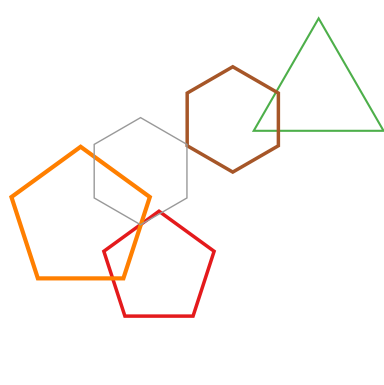[{"shape": "pentagon", "thickness": 2.5, "radius": 0.75, "center": [0.413, 0.301]}, {"shape": "triangle", "thickness": 1.5, "radius": 0.97, "center": [0.828, 0.758]}, {"shape": "pentagon", "thickness": 3, "radius": 0.94, "center": [0.209, 0.43]}, {"shape": "hexagon", "thickness": 2.5, "radius": 0.68, "center": [0.605, 0.69]}, {"shape": "hexagon", "thickness": 1, "radius": 0.7, "center": [0.365, 0.555]}]